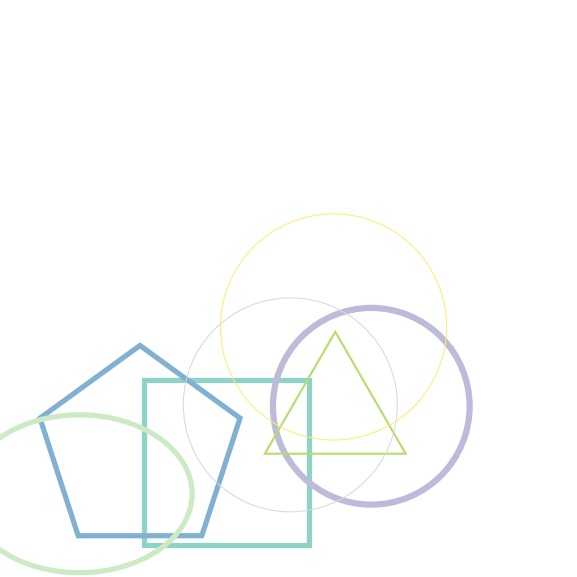[{"shape": "square", "thickness": 2.5, "radius": 0.71, "center": [0.393, 0.199]}, {"shape": "circle", "thickness": 3, "radius": 0.85, "center": [0.643, 0.296]}, {"shape": "pentagon", "thickness": 2.5, "radius": 0.91, "center": [0.242, 0.219]}, {"shape": "triangle", "thickness": 1, "radius": 0.7, "center": [0.581, 0.284]}, {"shape": "circle", "thickness": 0.5, "radius": 0.93, "center": [0.503, 0.298]}, {"shape": "oval", "thickness": 2.5, "radius": 0.98, "center": [0.137, 0.144]}, {"shape": "circle", "thickness": 0.5, "radius": 0.98, "center": [0.578, 0.433]}]